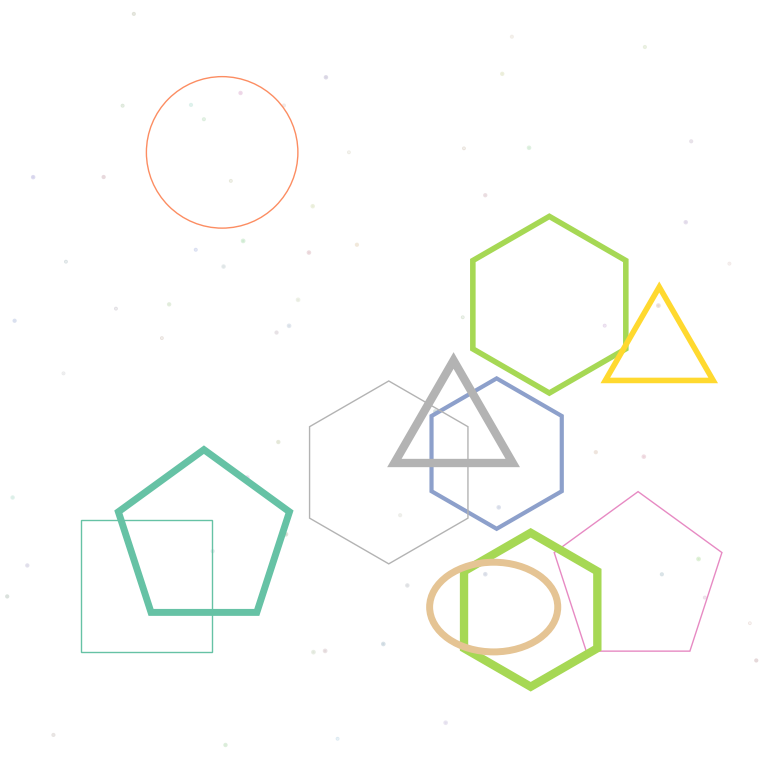[{"shape": "square", "thickness": 0.5, "radius": 0.43, "center": [0.19, 0.239]}, {"shape": "pentagon", "thickness": 2.5, "radius": 0.58, "center": [0.265, 0.299]}, {"shape": "circle", "thickness": 0.5, "radius": 0.49, "center": [0.288, 0.802]}, {"shape": "hexagon", "thickness": 1.5, "radius": 0.49, "center": [0.645, 0.411]}, {"shape": "pentagon", "thickness": 0.5, "radius": 0.57, "center": [0.829, 0.247]}, {"shape": "hexagon", "thickness": 3, "radius": 0.5, "center": [0.689, 0.208]}, {"shape": "hexagon", "thickness": 2, "radius": 0.57, "center": [0.713, 0.604]}, {"shape": "triangle", "thickness": 2, "radius": 0.4, "center": [0.856, 0.546]}, {"shape": "oval", "thickness": 2.5, "radius": 0.42, "center": [0.641, 0.212]}, {"shape": "hexagon", "thickness": 0.5, "radius": 0.59, "center": [0.505, 0.386]}, {"shape": "triangle", "thickness": 3, "radius": 0.44, "center": [0.589, 0.443]}]